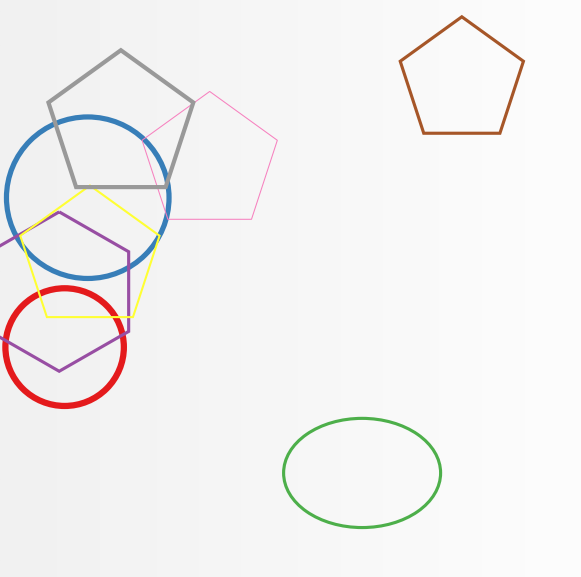[{"shape": "circle", "thickness": 3, "radius": 0.51, "center": [0.111, 0.398]}, {"shape": "circle", "thickness": 2.5, "radius": 0.7, "center": [0.151, 0.657]}, {"shape": "oval", "thickness": 1.5, "radius": 0.68, "center": [0.623, 0.18]}, {"shape": "hexagon", "thickness": 1.5, "radius": 0.69, "center": [0.102, 0.494]}, {"shape": "pentagon", "thickness": 1, "radius": 0.63, "center": [0.155, 0.552]}, {"shape": "pentagon", "thickness": 1.5, "radius": 0.56, "center": [0.795, 0.859]}, {"shape": "pentagon", "thickness": 0.5, "radius": 0.61, "center": [0.361, 0.718]}, {"shape": "pentagon", "thickness": 2, "radius": 0.66, "center": [0.208, 0.781]}]